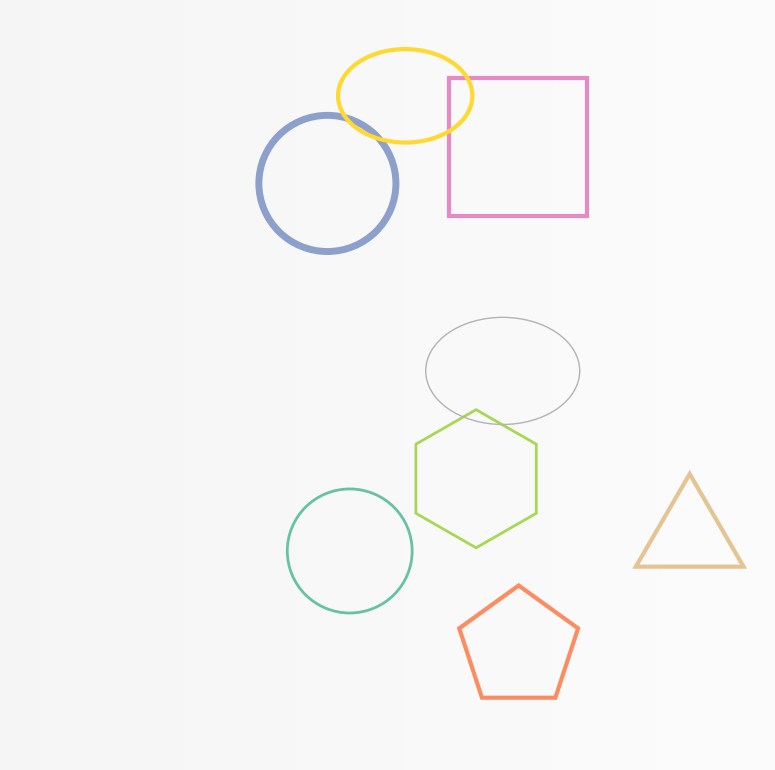[{"shape": "circle", "thickness": 1, "radius": 0.4, "center": [0.451, 0.284]}, {"shape": "pentagon", "thickness": 1.5, "radius": 0.4, "center": [0.669, 0.159]}, {"shape": "circle", "thickness": 2.5, "radius": 0.44, "center": [0.422, 0.762]}, {"shape": "square", "thickness": 1.5, "radius": 0.44, "center": [0.669, 0.809]}, {"shape": "hexagon", "thickness": 1, "radius": 0.45, "center": [0.614, 0.378]}, {"shape": "oval", "thickness": 1.5, "radius": 0.43, "center": [0.523, 0.876]}, {"shape": "triangle", "thickness": 1.5, "radius": 0.4, "center": [0.89, 0.304]}, {"shape": "oval", "thickness": 0.5, "radius": 0.5, "center": [0.649, 0.518]}]